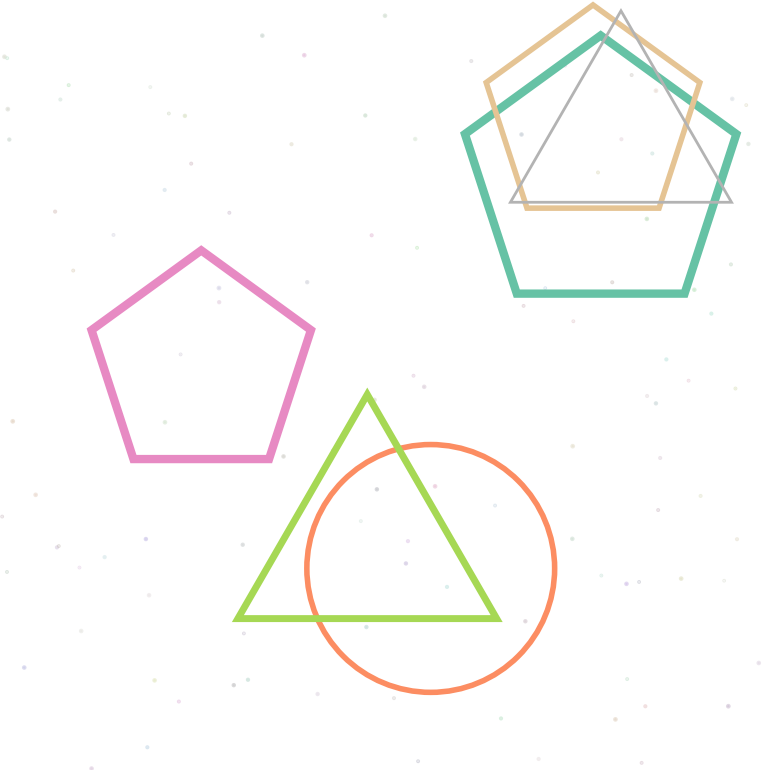[{"shape": "pentagon", "thickness": 3, "radius": 0.93, "center": [0.78, 0.769]}, {"shape": "circle", "thickness": 2, "radius": 0.8, "center": [0.559, 0.262]}, {"shape": "pentagon", "thickness": 3, "radius": 0.75, "center": [0.261, 0.525]}, {"shape": "triangle", "thickness": 2.5, "radius": 0.97, "center": [0.477, 0.294]}, {"shape": "pentagon", "thickness": 2, "radius": 0.73, "center": [0.77, 0.848]}, {"shape": "triangle", "thickness": 1, "radius": 0.83, "center": [0.806, 0.82]}]